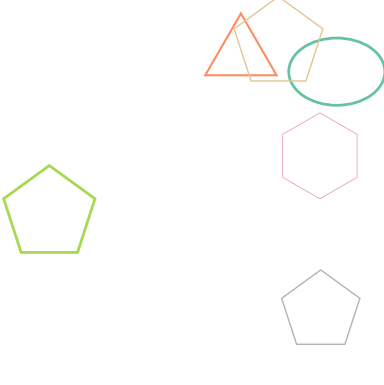[{"shape": "oval", "thickness": 2, "radius": 0.62, "center": [0.875, 0.814]}, {"shape": "triangle", "thickness": 1.5, "radius": 0.53, "center": [0.626, 0.858]}, {"shape": "hexagon", "thickness": 0.5, "radius": 0.56, "center": [0.831, 0.595]}, {"shape": "pentagon", "thickness": 2, "radius": 0.62, "center": [0.128, 0.445]}, {"shape": "pentagon", "thickness": 1, "radius": 0.61, "center": [0.723, 0.888]}, {"shape": "pentagon", "thickness": 1, "radius": 0.53, "center": [0.833, 0.192]}]